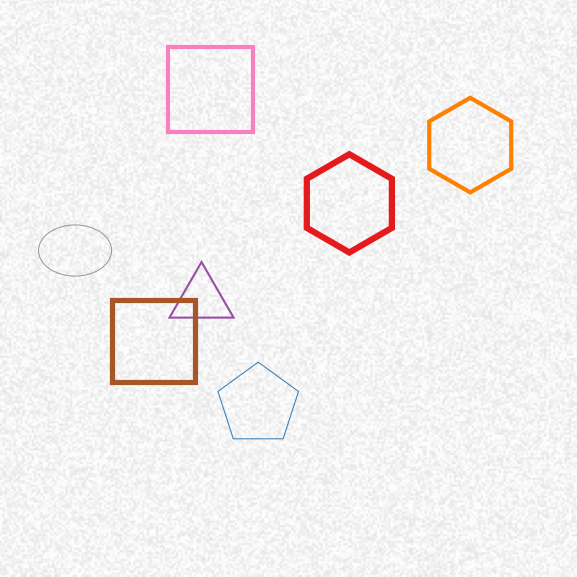[{"shape": "hexagon", "thickness": 3, "radius": 0.43, "center": [0.605, 0.647]}, {"shape": "pentagon", "thickness": 0.5, "radius": 0.37, "center": [0.447, 0.299]}, {"shape": "triangle", "thickness": 1, "radius": 0.32, "center": [0.349, 0.481]}, {"shape": "hexagon", "thickness": 2, "radius": 0.41, "center": [0.814, 0.748]}, {"shape": "square", "thickness": 2.5, "radius": 0.36, "center": [0.265, 0.409]}, {"shape": "square", "thickness": 2, "radius": 0.37, "center": [0.364, 0.844]}, {"shape": "oval", "thickness": 0.5, "radius": 0.32, "center": [0.13, 0.565]}]